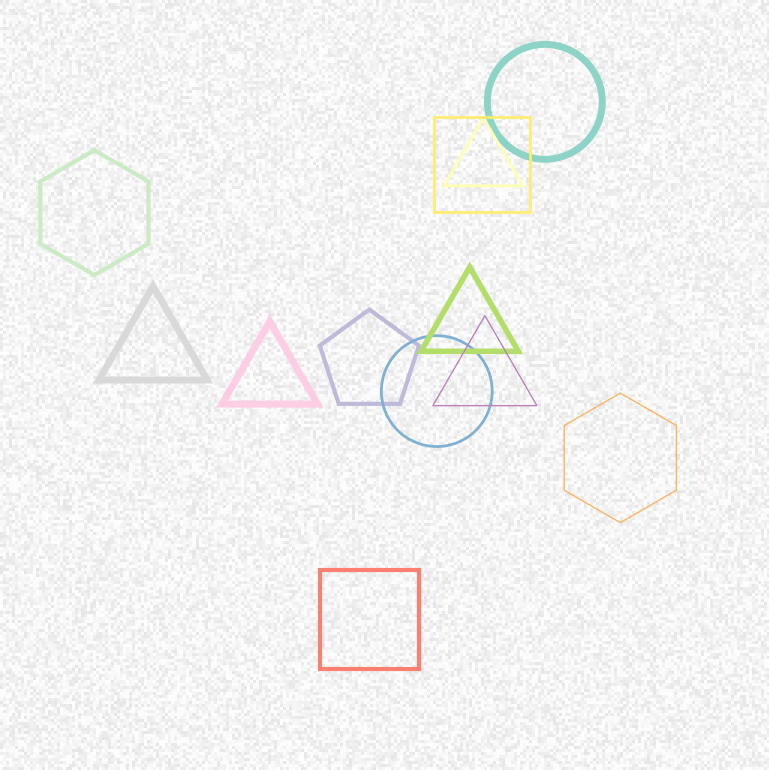[{"shape": "circle", "thickness": 2.5, "radius": 0.37, "center": [0.708, 0.868]}, {"shape": "triangle", "thickness": 1, "radius": 0.29, "center": [0.628, 0.788]}, {"shape": "pentagon", "thickness": 1.5, "radius": 0.34, "center": [0.48, 0.53]}, {"shape": "square", "thickness": 1.5, "radius": 0.32, "center": [0.48, 0.195]}, {"shape": "circle", "thickness": 1, "radius": 0.36, "center": [0.567, 0.492]}, {"shape": "hexagon", "thickness": 0.5, "radius": 0.42, "center": [0.806, 0.405]}, {"shape": "triangle", "thickness": 2, "radius": 0.36, "center": [0.61, 0.58]}, {"shape": "triangle", "thickness": 2.5, "radius": 0.36, "center": [0.35, 0.511]}, {"shape": "triangle", "thickness": 2.5, "radius": 0.41, "center": [0.199, 0.547]}, {"shape": "triangle", "thickness": 0.5, "radius": 0.39, "center": [0.63, 0.512]}, {"shape": "hexagon", "thickness": 1.5, "radius": 0.41, "center": [0.123, 0.724]}, {"shape": "square", "thickness": 1, "radius": 0.31, "center": [0.625, 0.786]}]